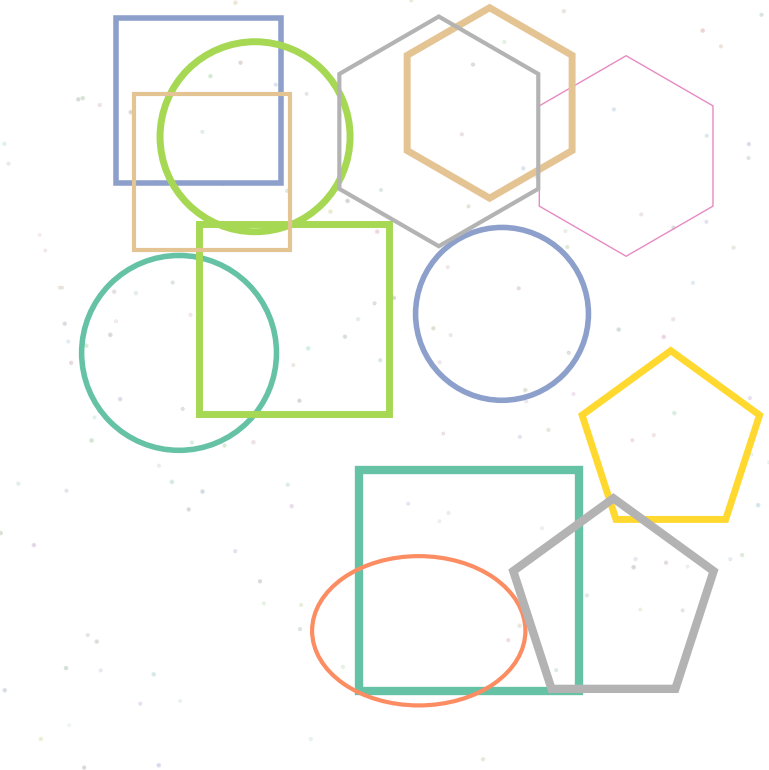[{"shape": "circle", "thickness": 2, "radius": 0.63, "center": [0.233, 0.542]}, {"shape": "square", "thickness": 3, "radius": 0.72, "center": [0.609, 0.246]}, {"shape": "oval", "thickness": 1.5, "radius": 0.69, "center": [0.544, 0.181]}, {"shape": "square", "thickness": 2, "radius": 0.54, "center": [0.258, 0.869]}, {"shape": "circle", "thickness": 2, "radius": 0.56, "center": [0.652, 0.592]}, {"shape": "hexagon", "thickness": 0.5, "radius": 0.65, "center": [0.813, 0.797]}, {"shape": "square", "thickness": 2.5, "radius": 0.62, "center": [0.382, 0.586]}, {"shape": "circle", "thickness": 2.5, "radius": 0.62, "center": [0.331, 0.822]}, {"shape": "pentagon", "thickness": 2.5, "radius": 0.61, "center": [0.871, 0.423]}, {"shape": "hexagon", "thickness": 2.5, "radius": 0.62, "center": [0.636, 0.866]}, {"shape": "square", "thickness": 1.5, "radius": 0.51, "center": [0.275, 0.777]}, {"shape": "pentagon", "thickness": 3, "radius": 0.68, "center": [0.797, 0.216]}, {"shape": "hexagon", "thickness": 1.5, "radius": 0.75, "center": [0.57, 0.829]}]